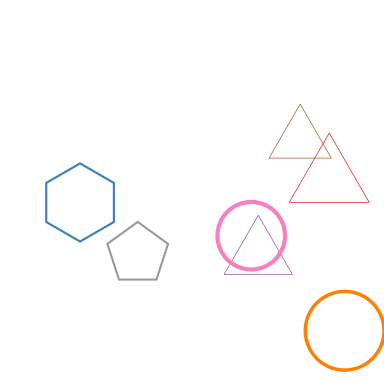[{"shape": "triangle", "thickness": 0.5, "radius": 0.6, "center": [0.855, 0.534]}, {"shape": "hexagon", "thickness": 1.5, "radius": 0.51, "center": [0.208, 0.474]}, {"shape": "triangle", "thickness": 0.5, "radius": 0.51, "center": [0.671, 0.338]}, {"shape": "circle", "thickness": 2.5, "radius": 0.51, "center": [0.895, 0.141]}, {"shape": "triangle", "thickness": 0.5, "radius": 0.47, "center": [0.78, 0.636]}, {"shape": "circle", "thickness": 3, "radius": 0.44, "center": [0.652, 0.388]}, {"shape": "pentagon", "thickness": 1.5, "radius": 0.41, "center": [0.358, 0.341]}]